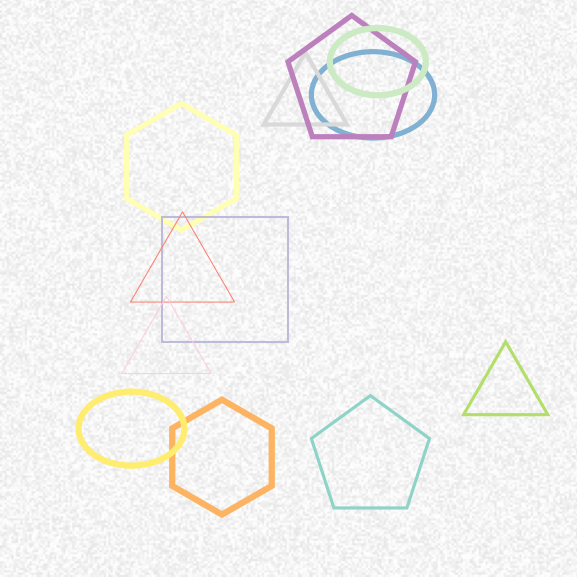[{"shape": "pentagon", "thickness": 1.5, "radius": 0.54, "center": [0.641, 0.207]}, {"shape": "hexagon", "thickness": 2.5, "radius": 0.55, "center": [0.314, 0.71]}, {"shape": "square", "thickness": 1, "radius": 0.54, "center": [0.39, 0.515]}, {"shape": "triangle", "thickness": 0.5, "radius": 0.52, "center": [0.316, 0.528]}, {"shape": "oval", "thickness": 2.5, "radius": 0.53, "center": [0.646, 0.835]}, {"shape": "hexagon", "thickness": 3, "radius": 0.5, "center": [0.384, 0.208]}, {"shape": "triangle", "thickness": 1.5, "radius": 0.42, "center": [0.876, 0.323]}, {"shape": "triangle", "thickness": 0.5, "radius": 0.45, "center": [0.288, 0.397]}, {"shape": "triangle", "thickness": 2, "radius": 0.42, "center": [0.529, 0.825]}, {"shape": "pentagon", "thickness": 2.5, "radius": 0.58, "center": [0.609, 0.856]}, {"shape": "oval", "thickness": 3, "radius": 0.42, "center": [0.654, 0.892]}, {"shape": "oval", "thickness": 3, "radius": 0.46, "center": [0.228, 0.257]}]